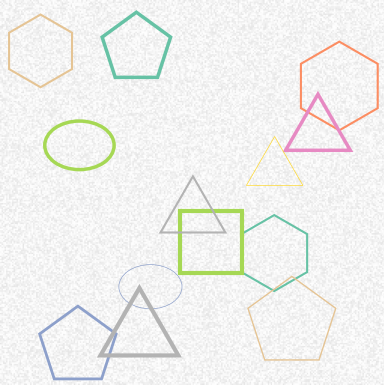[{"shape": "pentagon", "thickness": 2.5, "radius": 0.47, "center": [0.354, 0.875]}, {"shape": "hexagon", "thickness": 1.5, "radius": 0.49, "center": [0.712, 0.343]}, {"shape": "hexagon", "thickness": 1.5, "radius": 0.58, "center": [0.881, 0.777]}, {"shape": "oval", "thickness": 0.5, "radius": 0.41, "center": [0.391, 0.255]}, {"shape": "pentagon", "thickness": 2, "radius": 0.52, "center": [0.202, 0.1]}, {"shape": "triangle", "thickness": 2.5, "radius": 0.49, "center": [0.826, 0.658]}, {"shape": "oval", "thickness": 2.5, "radius": 0.45, "center": [0.206, 0.623]}, {"shape": "square", "thickness": 3, "radius": 0.4, "center": [0.549, 0.371]}, {"shape": "triangle", "thickness": 0.5, "radius": 0.42, "center": [0.713, 0.561]}, {"shape": "pentagon", "thickness": 1, "radius": 0.6, "center": [0.758, 0.162]}, {"shape": "hexagon", "thickness": 1.5, "radius": 0.47, "center": [0.105, 0.868]}, {"shape": "triangle", "thickness": 1.5, "radius": 0.49, "center": [0.501, 0.445]}, {"shape": "triangle", "thickness": 3, "radius": 0.58, "center": [0.362, 0.135]}]